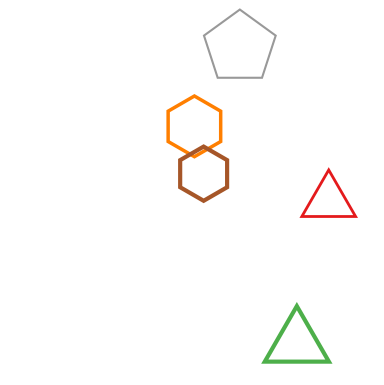[{"shape": "triangle", "thickness": 2, "radius": 0.4, "center": [0.854, 0.478]}, {"shape": "triangle", "thickness": 3, "radius": 0.48, "center": [0.771, 0.109]}, {"shape": "hexagon", "thickness": 2.5, "radius": 0.39, "center": [0.505, 0.672]}, {"shape": "hexagon", "thickness": 3, "radius": 0.35, "center": [0.529, 0.549]}, {"shape": "pentagon", "thickness": 1.5, "radius": 0.49, "center": [0.623, 0.877]}]